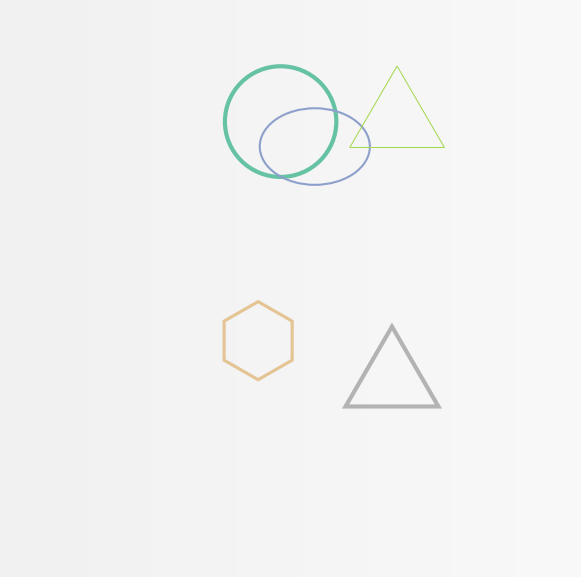[{"shape": "circle", "thickness": 2, "radius": 0.48, "center": [0.483, 0.789]}, {"shape": "oval", "thickness": 1, "radius": 0.47, "center": [0.542, 0.745]}, {"shape": "triangle", "thickness": 0.5, "radius": 0.47, "center": [0.683, 0.791]}, {"shape": "hexagon", "thickness": 1.5, "radius": 0.34, "center": [0.444, 0.409]}, {"shape": "triangle", "thickness": 2, "radius": 0.46, "center": [0.674, 0.341]}]